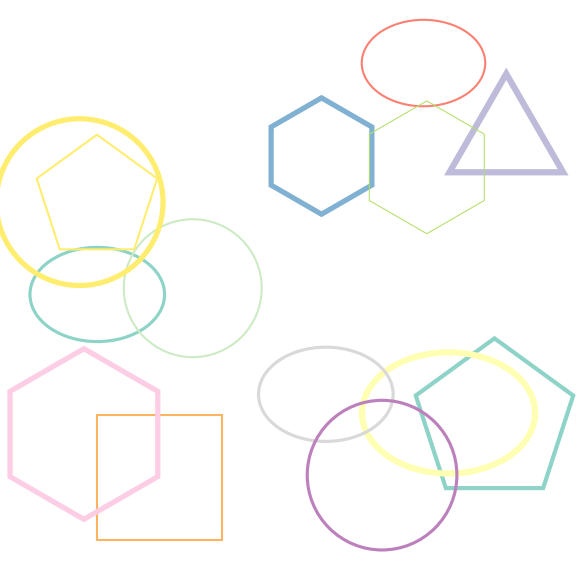[{"shape": "pentagon", "thickness": 2, "radius": 0.72, "center": [0.856, 0.27]}, {"shape": "oval", "thickness": 1.5, "radius": 0.58, "center": [0.168, 0.489]}, {"shape": "oval", "thickness": 3, "radius": 0.75, "center": [0.777, 0.284]}, {"shape": "triangle", "thickness": 3, "radius": 0.57, "center": [0.877, 0.758]}, {"shape": "oval", "thickness": 1, "radius": 0.53, "center": [0.733, 0.89]}, {"shape": "hexagon", "thickness": 2.5, "radius": 0.5, "center": [0.557, 0.729]}, {"shape": "square", "thickness": 1, "radius": 0.54, "center": [0.277, 0.172]}, {"shape": "hexagon", "thickness": 0.5, "radius": 0.57, "center": [0.739, 0.709]}, {"shape": "hexagon", "thickness": 2.5, "radius": 0.74, "center": [0.145, 0.248]}, {"shape": "oval", "thickness": 1.5, "radius": 0.58, "center": [0.564, 0.316]}, {"shape": "circle", "thickness": 1.5, "radius": 0.65, "center": [0.662, 0.176]}, {"shape": "circle", "thickness": 1, "radius": 0.6, "center": [0.334, 0.5]}, {"shape": "pentagon", "thickness": 1, "radius": 0.55, "center": [0.168, 0.656]}, {"shape": "circle", "thickness": 2.5, "radius": 0.72, "center": [0.138, 0.649]}]